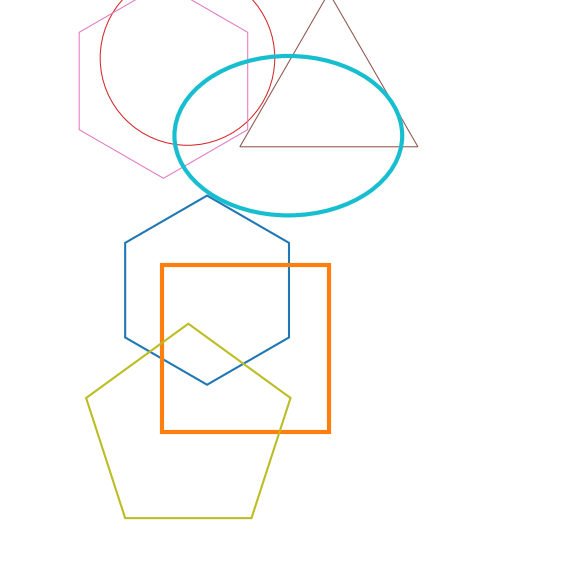[{"shape": "hexagon", "thickness": 1, "radius": 0.82, "center": [0.359, 0.497]}, {"shape": "square", "thickness": 2, "radius": 0.72, "center": [0.425, 0.395]}, {"shape": "circle", "thickness": 0.5, "radius": 0.76, "center": [0.325, 0.899]}, {"shape": "triangle", "thickness": 0.5, "radius": 0.89, "center": [0.57, 0.834]}, {"shape": "hexagon", "thickness": 0.5, "radius": 0.84, "center": [0.283, 0.859]}, {"shape": "pentagon", "thickness": 1, "radius": 0.93, "center": [0.326, 0.252]}, {"shape": "oval", "thickness": 2, "radius": 0.99, "center": [0.499, 0.764]}]